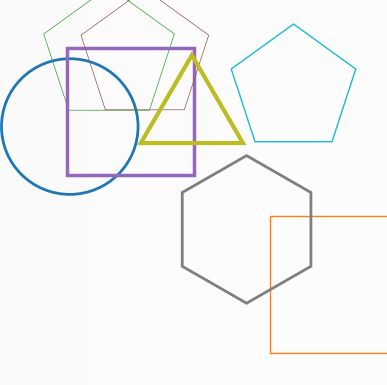[{"shape": "circle", "thickness": 2, "radius": 0.88, "center": [0.18, 0.671]}, {"shape": "square", "thickness": 1, "radius": 0.88, "center": [0.875, 0.261]}, {"shape": "pentagon", "thickness": 0.5, "radius": 0.89, "center": [0.281, 0.857]}, {"shape": "square", "thickness": 2.5, "radius": 0.82, "center": [0.337, 0.71]}, {"shape": "pentagon", "thickness": 0.5, "radius": 0.87, "center": [0.374, 0.855]}, {"shape": "hexagon", "thickness": 2, "radius": 0.96, "center": [0.636, 0.404]}, {"shape": "triangle", "thickness": 3, "radius": 0.76, "center": [0.495, 0.705]}, {"shape": "pentagon", "thickness": 1, "radius": 0.84, "center": [0.757, 0.769]}]